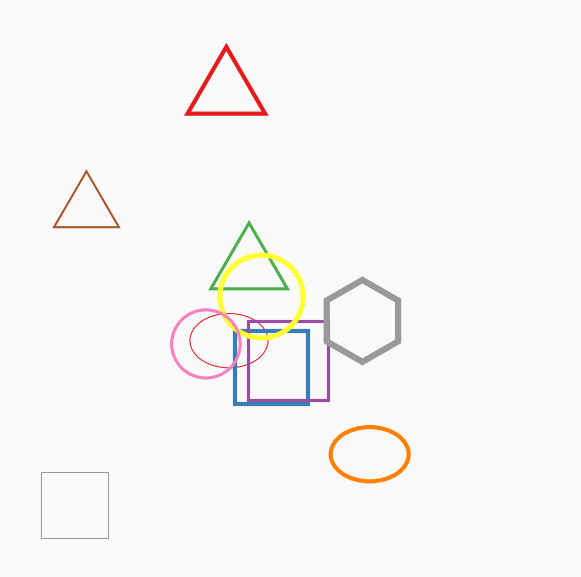[{"shape": "triangle", "thickness": 2, "radius": 0.39, "center": [0.389, 0.841]}, {"shape": "oval", "thickness": 0.5, "radius": 0.34, "center": [0.394, 0.409]}, {"shape": "square", "thickness": 2, "radius": 0.32, "center": [0.468, 0.362]}, {"shape": "triangle", "thickness": 1.5, "radius": 0.38, "center": [0.429, 0.537]}, {"shape": "square", "thickness": 1.5, "radius": 0.34, "center": [0.496, 0.375]}, {"shape": "oval", "thickness": 2, "radius": 0.34, "center": [0.636, 0.213]}, {"shape": "circle", "thickness": 2.5, "radius": 0.36, "center": [0.45, 0.486]}, {"shape": "triangle", "thickness": 1, "radius": 0.32, "center": [0.149, 0.638]}, {"shape": "circle", "thickness": 1.5, "radius": 0.29, "center": [0.354, 0.404]}, {"shape": "square", "thickness": 0.5, "radius": 0.29, "center": [0.128, 0.125]}, {"shape": "hexagon", "thickness": 3, "radius": 0.35, "center": [0.624, 0.443]}]